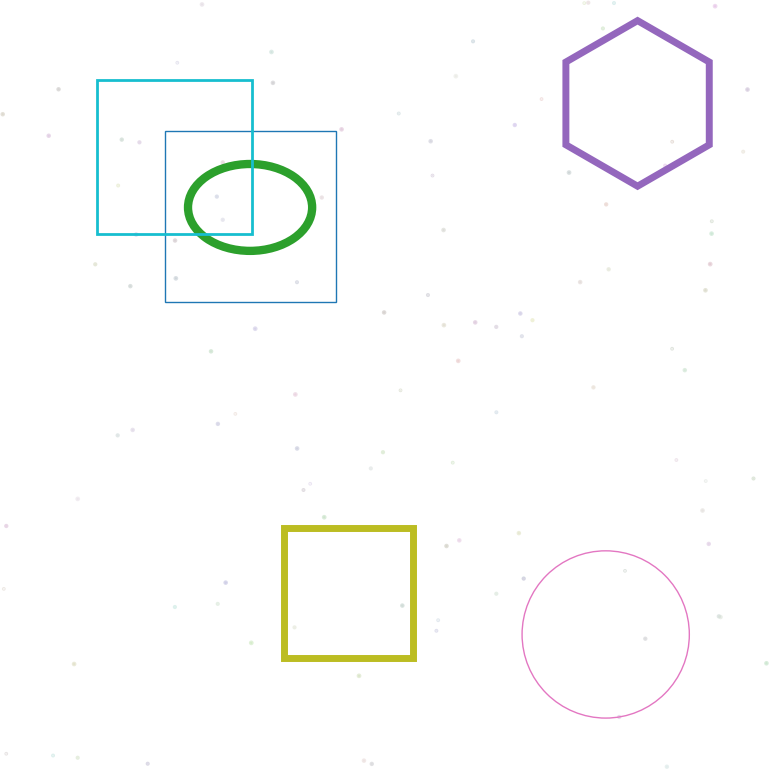[{"shape": "square", "thickness": 0.5, "radius": 0.56, "center": [0.325, 0.719]}, {"shape": "oval", "thickness": 3, "radius": 0.4, "center": [0.325, 0.731]}, {"shape": "hexagon", "thickness": 2.5, "radius": 0.54, "center": [0.828, 0.866]}, {"shape": "circle", "thickness": 0.5, "radius": 0.54, "center": [0.787, 0.176]}, {"shape": "square", "thickness": 2.5, "radius": 0.42, "center": [0.452, 0.23]}, {"shape": "square", "thickness": 1, "radius": 0.5, "center": [0.227, 0.796]}]